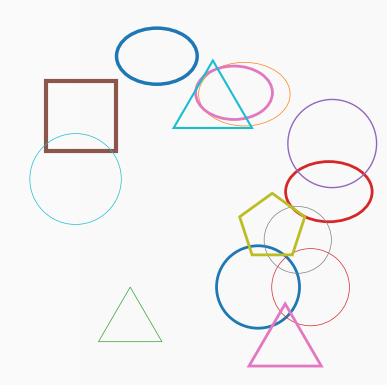[{"shape": "oval", "thickness": 2.5, "radius": 0.52, "center": [0.405, 0.854]}, {"shape": "circle", "thickness": 2, "radius": 0.54, "center": [0.666, 0.255]}, {"shape": "oval", "thickness": 0.5, "radius": 0.59, "center": [0.631, 0.755]}, {"shape": "triangle", "thickness": 0.5, "radius": 0.47, "center": [0.336, 0.16]}, {"shape": "circle", "thickness": 0.5, "radius": 0.5, "center": [0.802, 0.254]}, {"shape": "oval", "thickness": 2, "radius": 0.56, "center": [0.849, 0.502]}, {"shape": "circle", "thickness": 1, "radius": 0.57, "center": [0.857, 0.627]}, {"shape": "square", "thickness": 3, "radius": 0.45, "center": [0.208, 0.698]}, {"shape": "triangle", "thickness": 2, "radius": 0.54, "center": [0.736, 0.103]}, {"shape": "oval", "thickness": 2, "radius": 0.5, "center": [0.604, 0.759]}, {"shape": "circle", "thickness": 0.5, "radius": 0.43, "center": [0.768, 0.377]}, {"shape": "pentagon", "thickness": 2, "radius": 0.44, "center": [0.703, 0.41]}, {"shape": "triangle", "thickness": 1.5, "radius": 0.58, "center": [0.549, 0.726]}, {"shape": "circle", "thickness": 0.5, "radius": 0.59, "center": [0.195, 0.535]}]